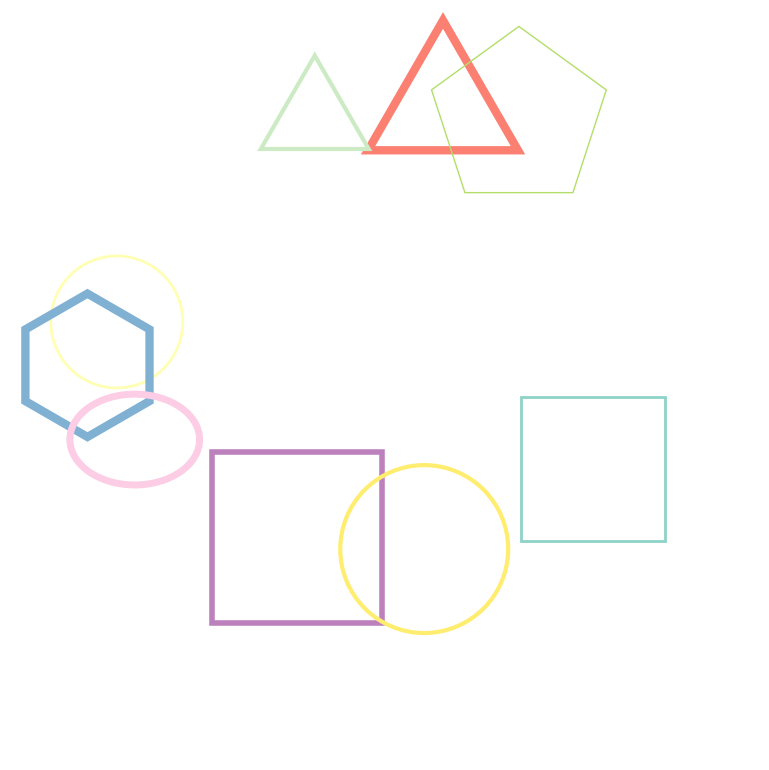[{"shape": "square", "thickness": 1, "radius": 0.47, "center": [0.77, 0.391]}, {"shape": "circle", "thickness": 1, "radius": 0.43, "center": [0.152, 0.582]}, {"shape": "triangle", "thickness": 3, "radius": 0.56, "center": [0.575, 0.861]}, {"shape": "hexagon", "thickness": 3, "radius": 0.47, "center": [0.114, 0.526]}, {"shape": "pentagon", "thickness": 0.5, "radius": 0.6, "center": [0.674, 0.846]}, {"shape": "oval", "thickness": 2.5, "radius": 0.42, "center": [0.175, 0.429]}, {"shape": "square", "thickness": 2, "radius": 0.55, "center": [0.386, 0.302]}, {"shape": "triangle", "thickness": 1.5, "radius": 0.4, "center": [0.409, 0.847]}, {"shape": "circle", "thickness": 1.5, "radius": 0.55, "center": [0.551, 0.287]}]